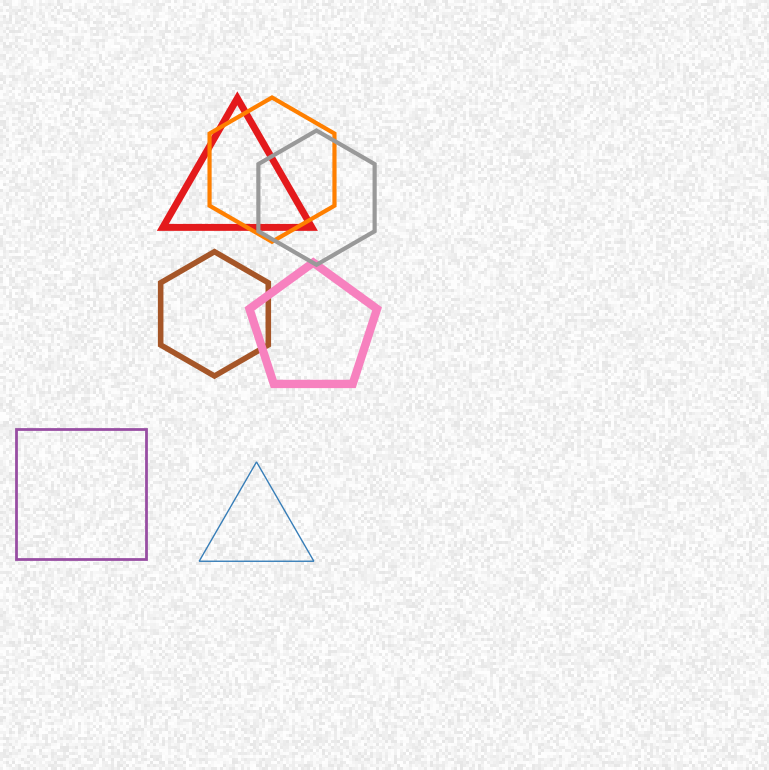[{"shape": "triangle", "thickness": 2.5, "radius": 0.56, "center": [0.308, 0.761]}, {"shape": "triangle", "thickness": 0.5, "radius": 0.43, "center": [0.333, 0.314]}, {"shape": "square", "thickness": 1, "radius": 0.42, "center": [0.106, 0.358]}, {"shape": "hexagon", "thickness": 1.5, "radius": 0.47, "center": [0.353, 0.78]}, {"shape": "hexagon", "thickness": 2, "radius": 0.4, "center": [0.279, 0.592]}, {"shape": "pentagon", "thickness": 3, "radius": 0.44, "center": [0.407, 0.572]}, {"shape": "hexagon", "thickness": 1.5, "radius": 0.44, "center": [0.411, 0.743]}]